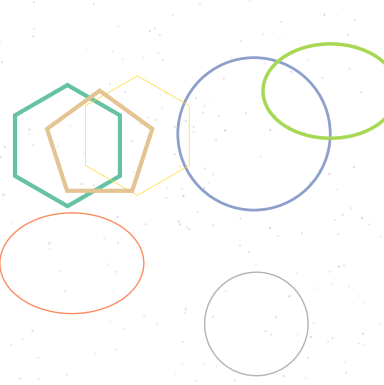[{"shape": "hexagon", "thickness": 3, "radius": 0.79, "center": [0.175, 0.622]}, {"shape": "oval", "thickness": 1, "radius": 0.93, "center": [0.187, 0.316]}, {"shape": "circle", "thickness": 2, "radius": 0.99, "center": [0.66, 0.652]}, {"shape": "oval", "thickness": 2.5, "radius": 0.88, "center": [0.858, 0.763]}, {"shape": "hexagon", "thickness": 0.5, "radius": 0.78, "center": [0.357, 0.648]}, {"shape": "pentagon", "thickness": 3, "radius": 0.72, "center": [0.259, 0.621]}, {"shape": "circle", "thickness": 1, "radius": 0.67, "center": [0.666, 0.159]}]